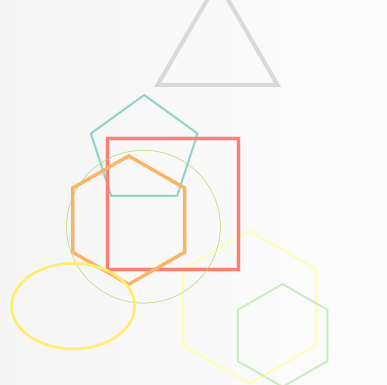[{"shape": "pentagon", "thickness": 1.5, "radius": 0.72, "center": [0.372, 0.608]}, {"shape": "hexagon", "thickness": 1.5, "radius": 0.99, "center": [0.644, 0.202]}, {"shape": "square", "thickness": 2.5, "radius": 0.85, "center": [0.445, 0.471]}, {"shape": "hexagon", "thickness": 2.5, "radius": 0.83, "center": [0.332, 0.428]}, {"shape": "circle", "thickness": 0.5, "radius": 0.99, "center": [0.37, 0.411]}, {"shape": "triangle", "thickness": 3, "radius": 0.89, "center": [0.562, 0.869]}, {"shape": "hexagon", "thickness": 1.5, "radius": 0.67, "center": [0.729, 0.129]}, {"shape": "oval", "thickness": 2, "radius": 0.79, "center": [0.189, 0.205]}]